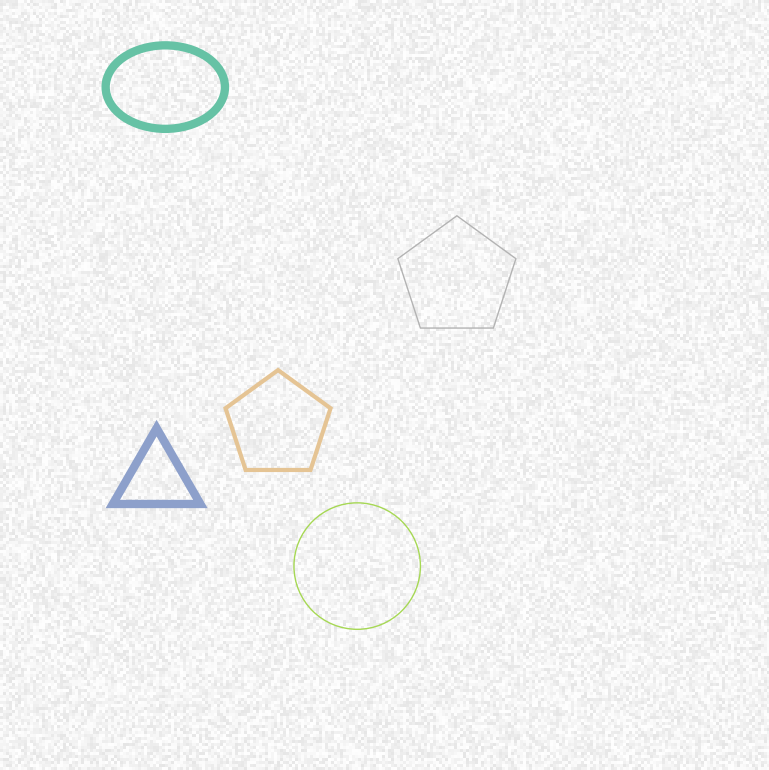[{"shape": "oval", "thickness": 3, "radius": 0.39, "center": [0.215, 0.887]}, {"shape": "triangle", "thickness": 3, "radius": 0.33, "center": [0.203, 0.378]}, {"shape": "circle", "thickness": 0.5, "radius": 0.41, "center": [0.464, 0.265]}, {"shape": "pentagon", "thickness": 1.5, "radius": 0.36, "center": [0.361, 0.448]}, {"shape": "pentagon", "thickness": 0.5, "radius": 0.4, "center": [0.593, 0.639]}]